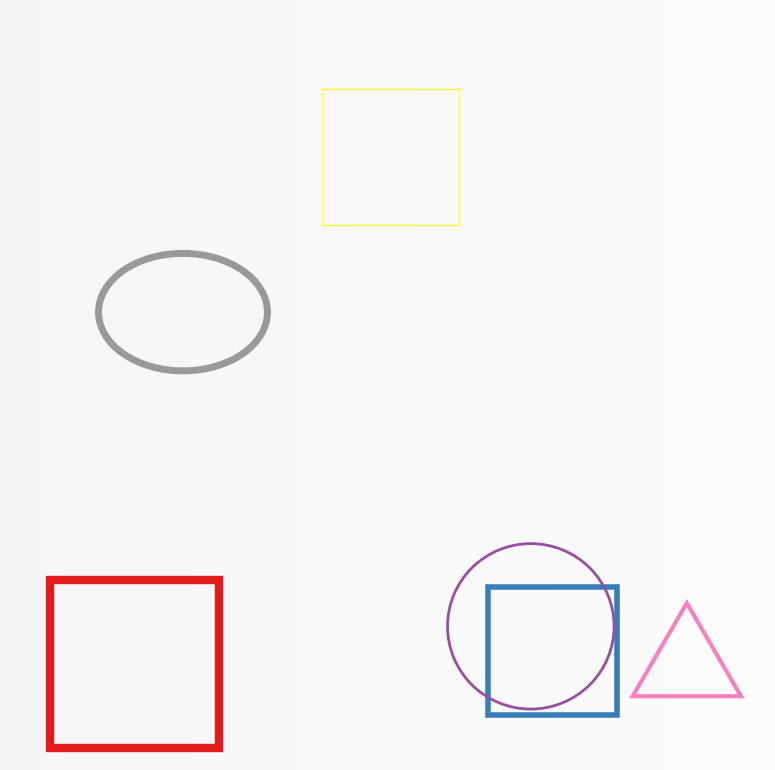[{"shape": "square", "thickness": 3, "radius": 0.55, "center": [0.174, 0.138]}, {"shape": "square", "thickness": 2, "radius": 0.42, "center": [0.713, 0.154]}, {"shape": "circle", "thickness": 1, "radius": 0.54, "center": [0.685, 0.187]}, {"shape": "square", "thickness": 0.5, "radius": 0.44, "center": [0.504, 0.796]}, {"shape": "triangle", "thickness": 1.5, "radius": 0.4, "center": [0.886, 0.136]}, {"shape": "oval", "thickness": 2.5, "radius": 0.54, "center": [0.236, 0.595]}]